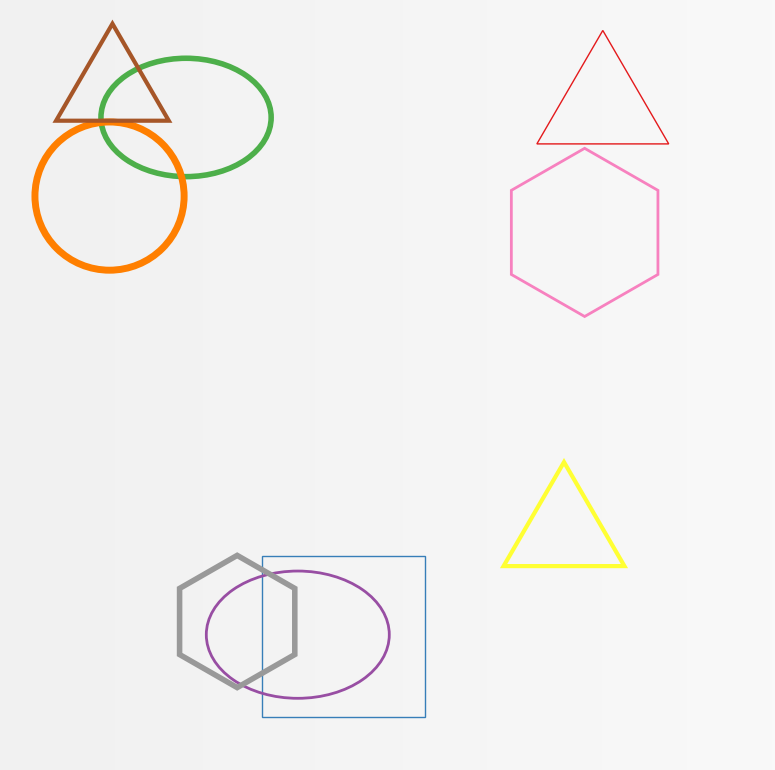[{"shape": "triangle", "thickness": 0.5, "radius": 0.49, "center": [0.778, 0.862]}, {"shape": "square", "thickness": 0.5, "radius": 0.52, "center": [0.443, 0.174]}, {"shape": "oval", "thickness": 2, "radius": 0.55, "center": [0.24, 0.847]}, {"shape": "oval", "thickness": 1, "radius": 0.59, "center": [0.384, 0.176]}, {"shape": "circle", "thickness": 2.5, "radius": 0.48, "center": [0.141, 0.745]}, {"shape": "triangle", "thickness": 1.5, "radius": 0.45, "center": [0.728, 0.31]}, {"shape": "triangle", "thickness": 1.5, "radius": 0.42, "center": [0.145, 0.885]}, {"shape": "hexagon", "thickness": 1, "radius": 0.55, "center": [0.754, 0.698]}, {"shape": "hexagon", "thickness": 2, "radius": 0.43, "center": [0.306, 0.193]}]